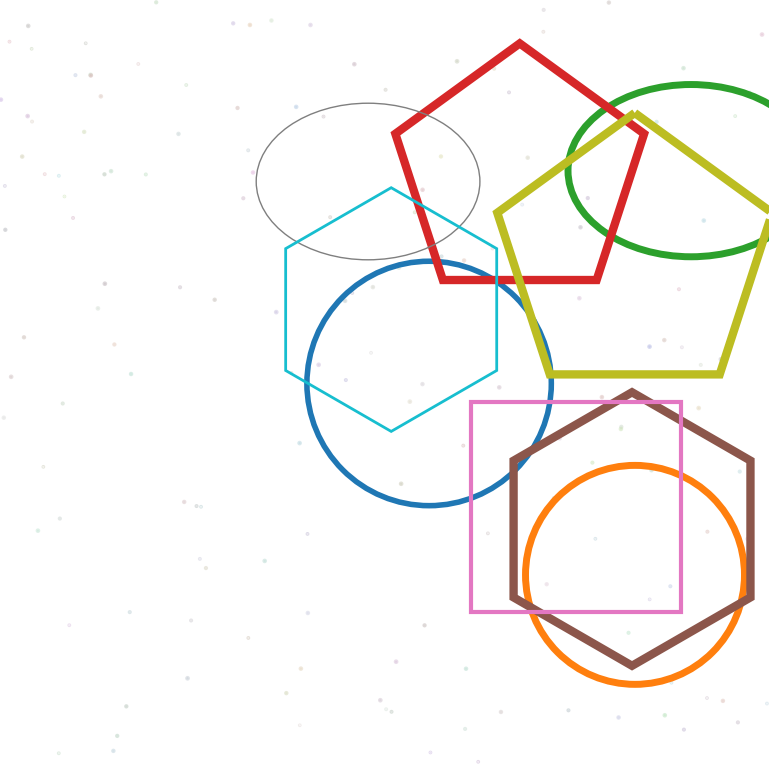[{"shape": "circle", "thickness": 2, "radius": 0.79, "center": [0.557, 0.502]}, {"shape": "circle", "thickness": 2.5, "radius": 0.71, "center": [0.825, 0.253]}, {"shape": "oval", "thickness": 2.5, "radius": 0.8, "center": [0.897, 0.778]}, {"shape": "pentagon", "thickness": 3, "radius": 0.85, "center": [0.675, 0.774]}, {"shape": "hexagon", "thickness": 3, "radius": 0.89, "center": [0.821, 0.313]}, {"shape": "square", "thickness": 1.5, "radius": 0.68, "center": [0.748, 0.341]}, {"shape": "oval", "thickness": 0.5, "radius": 0.73, "center": [0.478, 0.764]}, {"shape": "pentagon", "thickness": 3, "radius": 0.94, "center": [0.824, 0.666]}, {"shape": "hexagon", "thickness": 1, "radius": 0.79, "center": [0.508, 0.598]}]